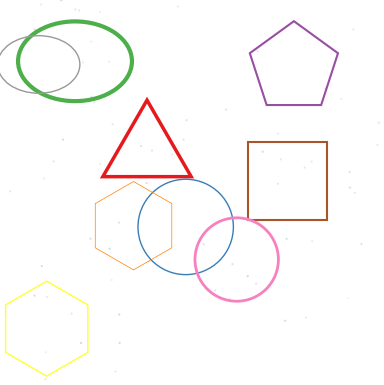[{"shape": "triangle", "thickness": 2.5, "radius": 0.66, "center": [0.382, 0.607]}, {"shape": "circle", "thickness": 1, "radius": 0.62, "center": [0.482, 0.411]}, {"shape": "oval", "thickness": 3, "radius": 0.74, "center": [0.195, 0.841]}, {"shape": "pentagon", "thickness": 1.5, "radius": 0.6, "center": [0.763, 0.825]}, {"shape": "hexagon", "thickness": 0.5, "radius": 0.57, "center": [0.347, 0.414]}, {"shape": "hexagon", "thickness": 1, "radius": 0.62, "center": [0.121, 0.146]}, {"shape": "square", "thickness": 1.5, "radius": 0.51, "center": [0.747, 0.53]}, {"shape": "circle", "thickness": 2, "radius": 0.54, "center": [0.615, 0.326]}, {"shape": "oval", "thickness": 1, "radius": 0.53, "center": [0.101, 0.833]}]